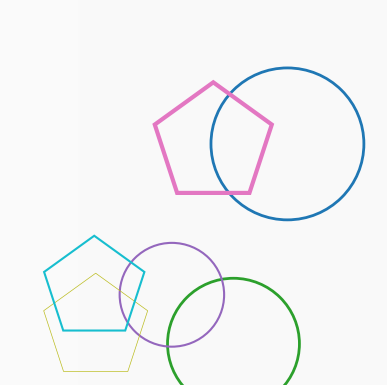[{"shape": "circle", "thickness": 2, "radius": 0.99, "center": [0.742, 0.626]}, {"shape": "circle", "thickness": 2, "radius": 0.85, "center": [0.603, 0.107]}, {"shape": "circle", "thickness": 1.5, "radius": 0.67, "center": [0.444, 0.234]}, {"shape": "pentagon", "thickness": 3, "radius": 0.79, "center": [0.55, 0.627]}, {"shape": "pentagon", "thickness": 0.5, "radius": 0.71, "center": [0.247, 0.149]}, {"shape": "pentagon", "thickness": 1.5, "radius": 0.68, "center": [0.243, 0.252]}]